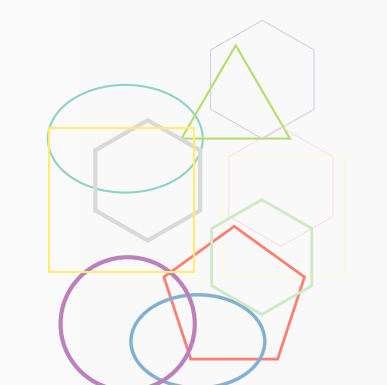[{"shape": "oval", "thickness": 1.5, "radius": 1.0, "center": [0.323, 0.64]}, {"shape": "square", "thickness": 0.5, "radius": 0.79, "center": [0.73, 0.439]}, {"shape": "hexagon", "thickness": 0.5, "radius": 0.77, "center": [0.677, 0.793]}, {"shape": "pentagon", "thickness": 2, "radius": 0.95, "center": [0.604, 0.222]}, {"shape": "oval", "thickness": 2.5, "radius": 0.86, "center": [0.511, 0.113]}, {"shape": "triangle", "thickness": 1.5, "radius": 0.81, "center": [0.608, 0.721]}, {"shape": "hexagon", "thickness": 0.5, "radius": 0.78, "center": [0.725, 0.515]}, {"shape": "hexagon", "thickness": 3, "radius": 0.78, "center": [0.381, 0.532]}, {"shape": "circle", "thickness": 3, "radius": 0.87, "center": [0.329, 0.159]}, {"shape": "hexagon", "thickness": 2, "radius": 0.75, "center": [0.675, 0.332]}, {"shape": "square", "thickness": 1.5, "radius": 0.93, "center": [0.314, 0.48]}]